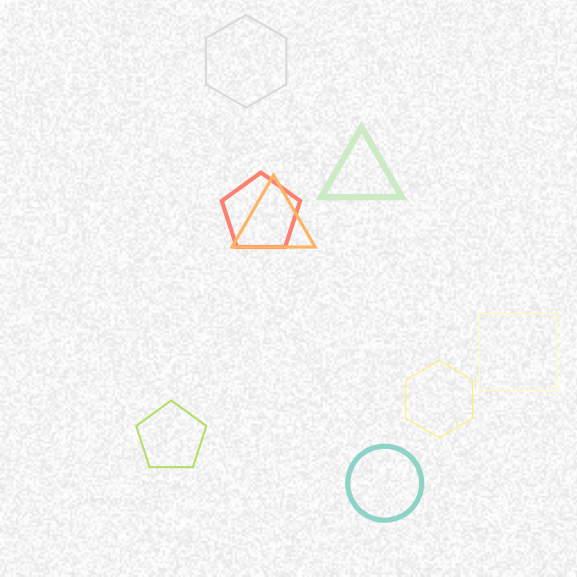[{"shape": "circle", "thickness": 2.5, "radius": 0.32, "center": [0.666, 0.162]}, {"shape": "square", "thickness": 0.5, "radius": 0.33, "center": [0.896, 0.391]}, {"shape": "pentagon", "thickness": 2, "radius": 0.36, "center": [0.452, 0.629]}, {"shape": "triangle", "thickness": 1.5, "radius": 0.42, "center": [0.474, 0.613]}, {"shape": "pentagon", "thickness": 1, "radius": 0.32, "center": [0.297, 0.242]}, {"shape": "hexagon", "thickness": 1, "radius": 0.4, "center": [0.426, 0.893]}, {"shape": "triangle", "thickness": 3, "radius": 0.4, "center": [0.626, 0.698]}, {"shape": "hexagon", "thickness": 0.5, "radius": 0.33, "center": [0.76, 0.308]}]